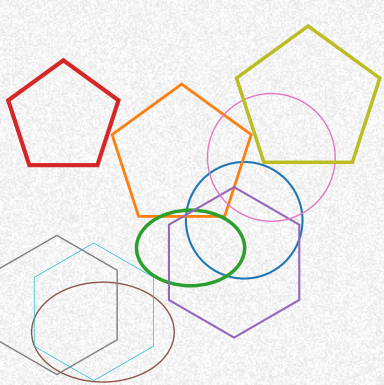[{"shape": "circle", "thickness": 1.5, "radius": 0.76, "center": [0.634, 0.428]}, {"shape": "pentagon", "thickness": 2, "radius": 0.95, "center": [0.472, 0.592]}, {"shape": "oval", "thickness": 2.5, "radius": 0.7, "center": [0.495, 0.356]}, {"shape": "pentagon", "thickness": 3, "radius": 0.75, "center": [0.165, 0.693]}, {"shape": "hexagon", "thickness": 1.5, "radius": 0.98, "center": [0.608, 0.319]}, {"shape": "oval", "thickness": 1, "radius": 0.93, "center": [0.267, 0.137]}, {"shape": "circle", "thickness": 1, "radius": 0.83, "center": [0.705, 0.591]}, {"shape": "hexagon", "thickness": 1, "radius": 0.9, "center": [0.148, 0.208]}, {"shape": "pentagon", "thickness": 2.5, "radius": 0.98, "center": [0.8, 0.737]}, {"shape": "hexagon", "thickness": 0.5, "radius": 0.89, "center": [0.244, 0.19]}]